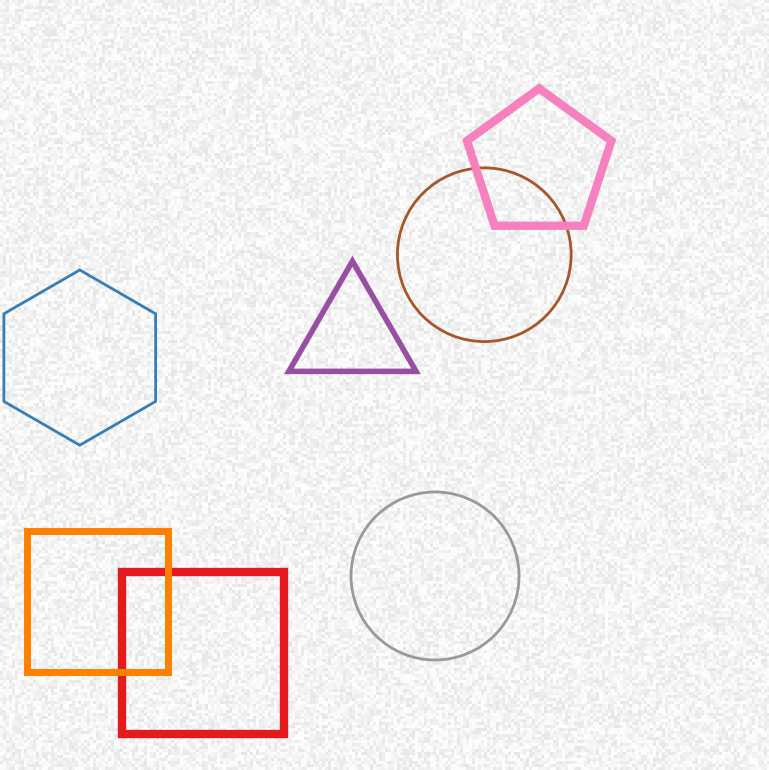[{"shape": "square", "thickness": 3, "radius": 0.52, "center": [0.263, 0.152]}, {"shape": "hexagon", "thickness": 1, "radius": 0.57, "center": [0.104, 0.536]}, {"shape": "triangle", "thickness": 2, "radius": 0.48, "center": [0.458, 0.565]}, {"shape": "square", "thickness": 2.5, "radius": 0.46, "center": [0.127, 0.219]}, {"shape": "circle", "thickness": 1, "radius": 0.56, "center": [0.629, 0.669]}, {"shape": "pentagon", "thickness": 3, "radius": 0.49, "center": [0.7, 0.787]}, {"shape": "circle", "thickness": 1, "radius": 0.55, "center": [0.565, 0.252]}]